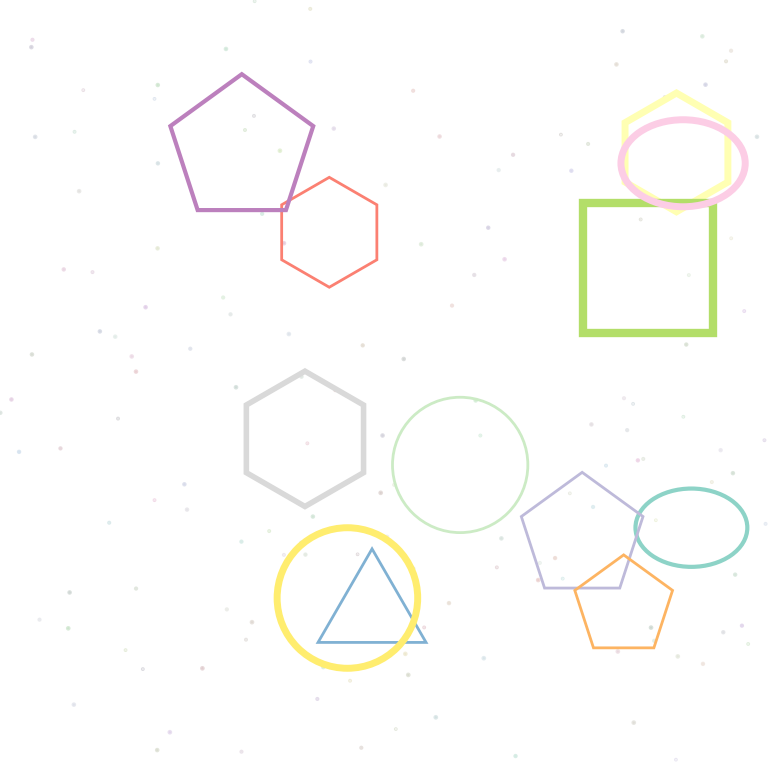[{"shape": "oval", "thickness": 1.5, "radius": 0.36, "center": [0.898, 0.315]}, {"shape": "hexagon", "thickness": 2.5, "radius": 0.39, "center": [0.879, 0.802]}, {"shape": "pentagon", "thickness": 1, "radius": 0.42, "center": [0.756, 0.303]}, {"shape": "hexagon", "thickness": 1, "radius": 0.36, "center": [0.428, 0.698]}, {"shape": "triangle", "thickness": 1, "radius": 0.4, "center": [0.483, 0.206]}, {"shape": "pentagon", "thickness": 1, "radius": 0.33, "center": [0.81, 0.213]}, {"shape": "square", "thickness": 3, "radius": 0.42, "center": [0.841, 0.652]}, {"shape": "oval", "thickness": 2.5, "radius": 0.4, "center": [0.887, 0.788]}, {"shape": "hexagon", "thickness": 2, "radius": 0.44, "center": [0.396, 0.43]}, {"shape": "pentagon", "thickness": 1.5, "radius": 0.49, "center": [0.314, 0.806]}, {"shape": "circle", "thickness": 1, "radius": 0.44, "center": [0.598, 0.396]}, {"shape": "circle", "thickness": 2.5, "radius": 0.46, "center": [0.451, 0.223]}]